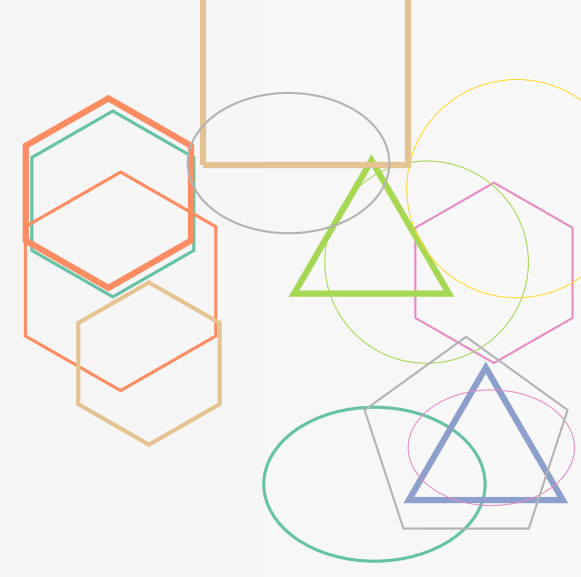[{"shape": "hexagon", "thickness": 1.5, "radius": 0.8, "center": [0.194, 0.646]}, {"shape": "oval", "thickness": 1.5, "radius": 0.95, "center": [0.644, 0.161]}, {"shape": "hexagon", "thickness": 3, "radius": 0.82, "center": [0.187, 0.665]}, {"shape": "hexagon", "thickness": 1.5, "radius": 0.95, "center": [0.208, 0.512]}, {"shape": "triangle", "thickness": 3, "radius": 0.76, "center": [0.836, 0.21]}, {"shape": "oval", "thickness": 0.5, "radius": 0.72, "center": [0.845, 0.224]}, {"shape": "hexagon", "thickness": 1, "radius": 0.78, "center": [0.85, 0.527]}, {"shape": "circle", "thickness": 0.5, "radius": 0.88, "center": [0.734, 0.545]}, {"shape": "triangle", "thickness": 3, "radius": 0.77, "center": [0.639, 0.568]}, {"shape": "circle", "thickness": 0.5, "radius": 0.95, "center": [0.889, 0.672]}, {"shape": "hexagon", "thickness": 2, "radius": 0.7, "center": [0.256, 0.37]}, {"shape": "square", "thickness": 3, "radius": 0.88, "center": [0.525, 0.889]}, {"shape": "oval", "thickness": 1, "radius": 0.87, "center": [0.496, 0.717]}, {"shape": "pentagon", "thickness": 1, "radius": 0.92, "center": [0.802, 0.232]}]